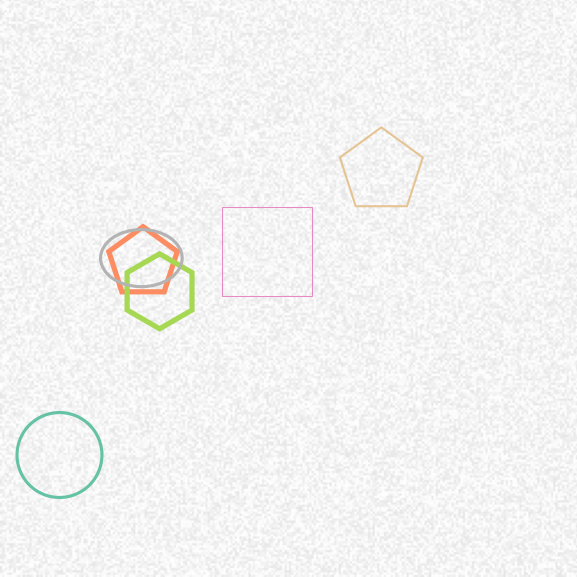[{"shape": "circle", "thickness": 1.5, "radius": 0.37, "center": [0.103, 0.211]}, {"shape": "pentagon", "thickness": 2.5, "radius": 0.31, "center": [0.248, 0.544]}, {"shape": "square", "thickness": 0.5, "radius": 0.39, "center": [0.463, 0.563]}, {"shape": "hexagon", "thickness": 2.5, "radius": 0.32, "center": [0.276, 0.495]}, {"shape": "pentagon", "thickness": 1, "radius": 0.38, "center": [0.66, 0.703]}, {"shape": "oval", "thickness": 1.5, "radius": 0.35, "center": [0.245, 0.552]}]